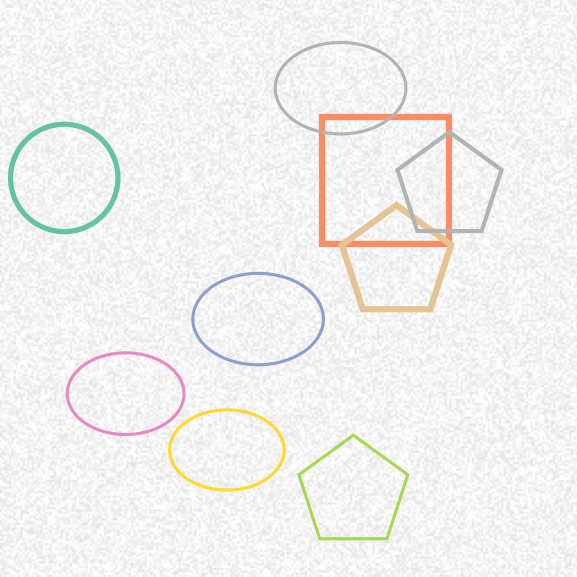[{"shape": "circle", "thickness": 2.5, "radius": 0.46, "center": [0.111, 0.691]}, {"shape": "square", "thickness": 3, "radius": 0.55, "center": [0.667, 0.686]}, {"shape": "oval", "thickness": 1.5, "radius": 0.57, "center": [0.447, 0.447]}, {"shape": "oval", "thickness": 1.5, "radius": 0.51, "center": [0.218, 0.317]}, {"shape": "pentagon", "thickness": 1.5, "radius": 0.5, "center": [0.612, 0.146]}, {"shape": "oval", "thickness": 1.5, "radius": 0.5, "center": [0.393, 0.22]}, {"shape": "pentagon", "thickness": 3, "radius": 0.5, "center": [0.687, 0.544]}, {"shape": "pentagon", "thickness": 2, "radius": 0.47, "center": [0.778, 0.676]}, {"shape": "oval", "thickness": 1.5, "radius": 0.57, "center": [0.59, 0.846]}]